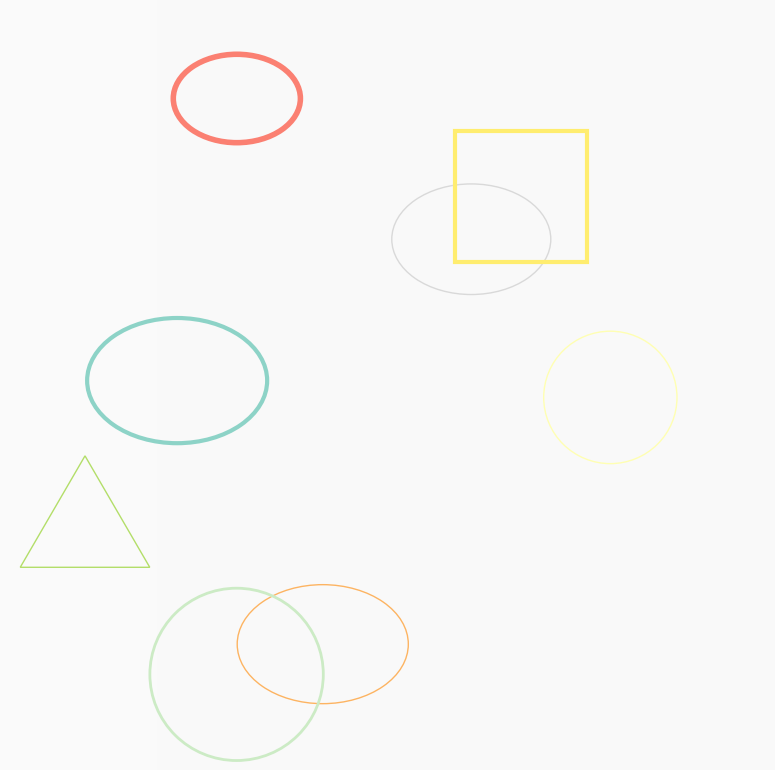[{"shape": "oval", "thickness": 1.5, "radius": 0.58, "center": [0.229, 0.506]}, {"shape": "circle", "thickness": 0.5, "radius": 0.43, "center": [0.788, 0.484]}, {"shape": "oval", "thickness": 2, "radius": 0.41, "center": [0.306, 0.872]}, {"shape": "oval", "thickness": 0.5, "radius": 0.55, "center": [0.416, 0.163]}, {"shape": "triangle", "thickness": 0.5, "radius": 0.48, "center": [0.11, 0.311]}, {"shape": "oval", "thickness": 0.5, "radius": 0.51, "center": [0.608, 0.689]}, {"shape": "circle", "thickness": 1, "radius": 0.56, "center": [0.305, 0.124]}, {"shape": "square", "thickness": 1.5, "radius": 0.43, "center": [0.672, 0.745]}]